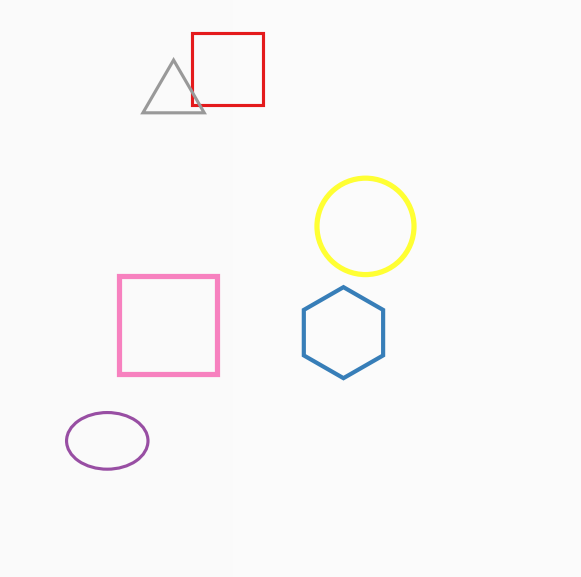[{"shape": "square", "thickness": 1.5, "radius": 0.31, "center": [0.391, 0.88]}, {"shape": "hexagon", "thickness": 2, "radius": 0.39, "center": [0.591, 0.423]}, {"shape": "oval", "thickness": 1.5, "radius": 0.35, "center": [0.185, 0.236]}, {"shape": "circle", "thickness": 2.5, "radius": 0.42, "center": [0.629, 0.607]}, {"shape": "square", "thickness": 2.5, "radius": 0.42, "center": [0.289, 0.436]}, {"shape": "triangle", "thickness": 1.5, "radius": 0.3, "center": [0.299, 0.834]}]